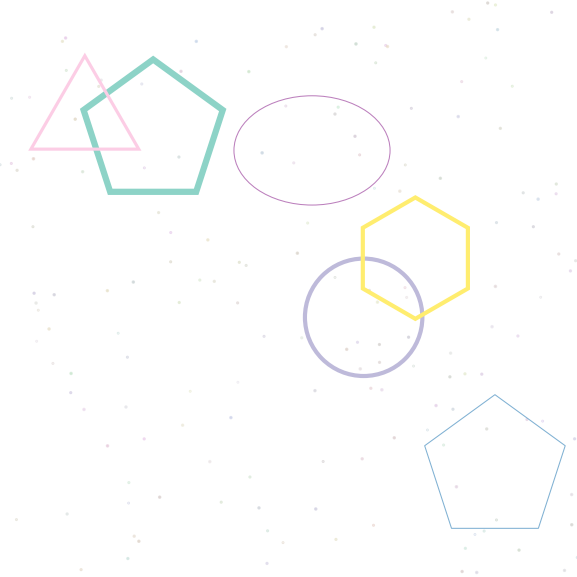[{"shape": "pentagon", "thickness": 3, "radius": 0.63, "center": [0.265, 0.769]}, {"shape": "circle", "thickness": 2, "radius": 0.51, "center": [0.63, 0.45]}, {"shape": "pentagon", "thickness": 0.5, "radius": 0.64, "center": [0.857, 0.188]}, {"shape": "triangle", "thickness": 1.5, "radius": 0.54, "center": [0.147, 0.795]}, {"shape": "oval", "thickness": 0.5, "radius": 0.68, "center": [0.54, 0.739]}, {"shape": "hexagon", "thickness": 2, "radius": 0.53, "center": [0.719, 0.552]}]